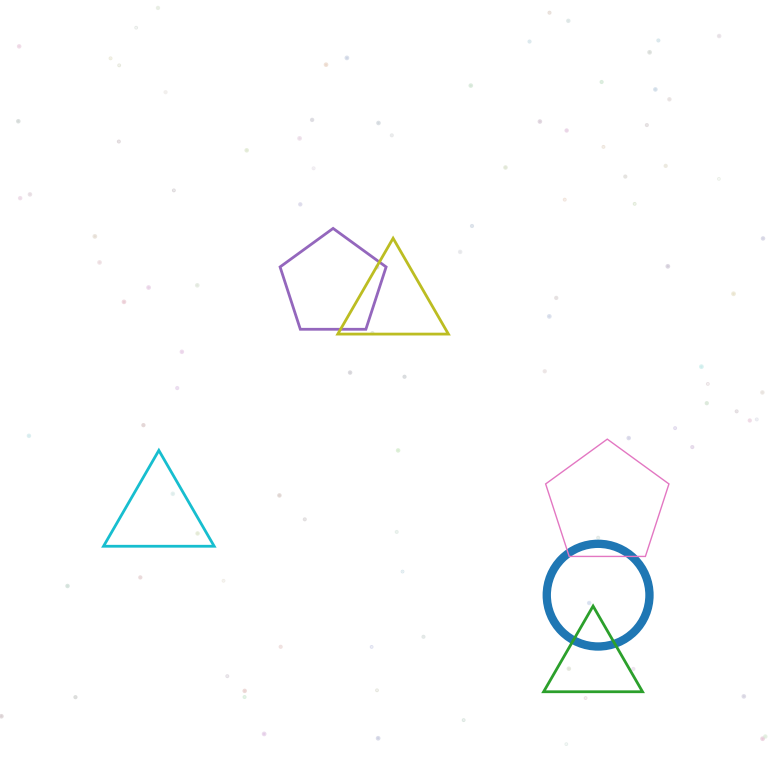[{"shape": "circle", "thickness": 3, "radius": 0.33, "center": [0.777, 0.227]}, {"shape": "triangle", "thickness": 1, "radius": 0.37, "center": [0.77, 0.139]}, {"shape": "pentagon", "thickness": 1, "radius": 0.36, "center": [0.433, 0.631]}, {"shape": "pentagon", "thickness": 0.5, "radius": 0.42, "center": [0.789, 0.345]}, {"shape": "triangle", "thickness": 1, "radius": 0.41, "center": [0.511, 0.608]}, {"shape": "triangle", "thickness": 1, "radius": 0.41, "center": [0.206, 0.332]}]